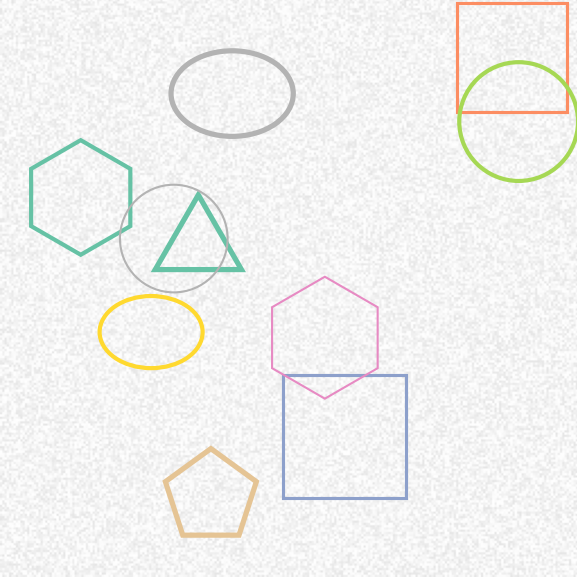[{"shape": "hexagon", "thickness": 2, "radius": 0.5, "center": [0.14, 0.657]}, {"shape": "triangle", "thickness": 2.5, "radius": 0.43, "center": [0.343, 0.575]}, {"shape": "square", "thickness": 1.5, "radius": 0.47, "center": [0.886, 0.899]}, {"shape": "square", "thickness": 1.5, "radius": 0.53, "center": [0.597, 0.244]}, {"shape": "hexagon", "thickness": 1, "radius": 0.53, "center": [0.563, 0.414]}, {"shape": "circle", "thickness": 2, "radius": 0.51, "center": [0.898, 0.789]}, {"shape": "oval", "thickness": 2, "radius": 0.45, "center": [0.262, 0.424]}, {"shape": "pentagon", "thickness": 2.5, "radius": 0.41, "center": [0.365, 0.139]}, {"shape": "oval", "thickness": 2.5, "radius": 0.53, "center": [0.402, 0.837]}, {"shape": "circle", "thickness": 1, "radius": 0.47, "center": [0.301, 0.586]}]